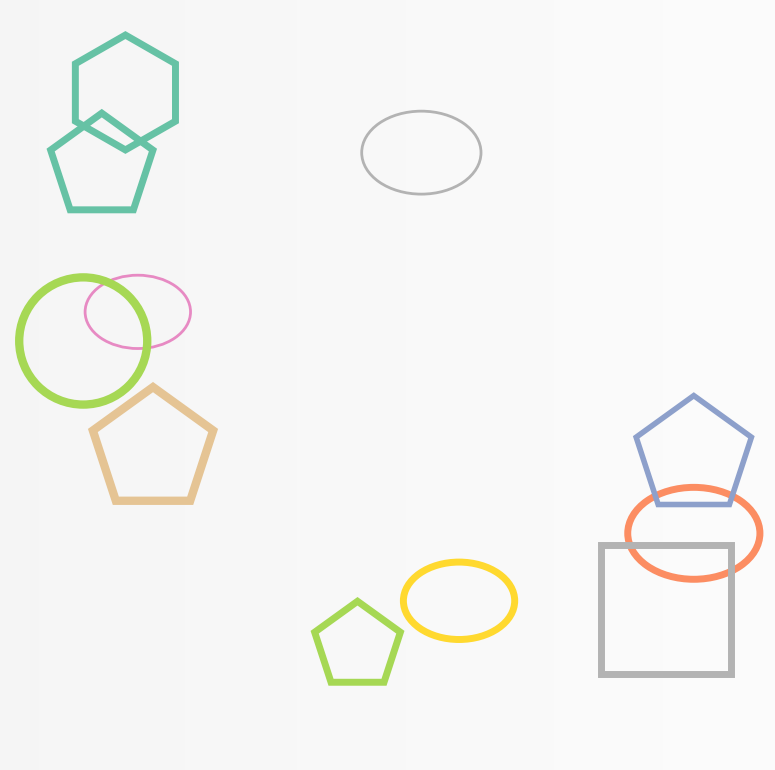[{"shape": "hexagon", "thickness": 2.5, "radius": 0.37, "center": [0.162, 0.88]}, {"shape": "pentagon", "thickness": 2.5, "radius": 0.35, "center": [0.131, 0.784]}, {"shape": "oval", "thickness": 2.5, "radius": 0.43, "center": [0.895, 0.307]}, {"shape": "pentagon", "thickness": 2, "radius": 0.39, "center": [0.895, 0.408]}, {"shape": "oval", "thickness": 1, "radius": 0.34, "center": [0.178, 0.595]}, {"shape": "pentagon", "thickness": 2.5, "radius": 0.29, "center": [0.461, 0.161]}, {"shape": "circle", "thickness": 3, "radius": 0.41, "center": [0.107, 0.557]}, {"shape": "oval", "thickness": 2.5, "radius": 0.36, "center": [0.592, 0.22]}, {"shape": "pentagon", "thickness": 3, "radius": 0.41, "center": [0.197, 0.416]}, {"shape": "oval", "thickness": 1, "radius": 0.38, "center": [0.544, 0.802]}, {"shape": "square", "thickness": 2.5, "radius": 0.42, "center": [0.859, 0.208]}]